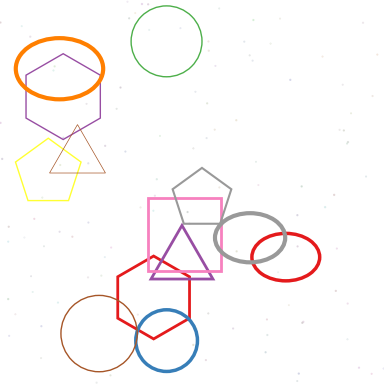[{"shape": "hexagon", "thickness": 2, "radius": 0.54, "center": [0.399, 0.227]}, {"shape": "oval", "thickness": 2.5, "radius": 0.44, "center": [0.742, 0.332]}, {"shape": "circle", "thickness": 2.5, "radius": 0.4, "center": [0.433, 0.115]}, {"shape": "circle", "thickness": 1, "radius": 0.46, "center": [0.433, 0.893]}, {"shape": "hexagon", "thickness": 1, "radius": 0.56, "center": [0.164, 0.749]}, {"shape": "triangle", "thickness": 2, "radius": 0.46, "center": [0.473, 0.322]}, {"shape": "oval", "thickness": 3, "radius": 0.57, "center": [0.155, 0.821]}, {"shape": "pentagon", "thickness": 1, "radius": 0.45, "center": [0.125, 0.551]}, {"shape": "circle", "thickness": 1, "radius": 0.5, "center": [0.257, 0.134]}, {"shape": "triangle", "thickness": 0.5, "radius": 0.42, "center": [0.201, 0.593]}, {"shape": "square", "thickness": 2, "radius": 0.47, "center": [0.48, 0.391]}, {"shape": "oval", "thickness": 3, "radius": 0.46, "center": [0.65, 0.382]}, {"shape": "pentagon", "thickness": 1.5, "radius": 0.4, "center": [0.525, 0.484]}]